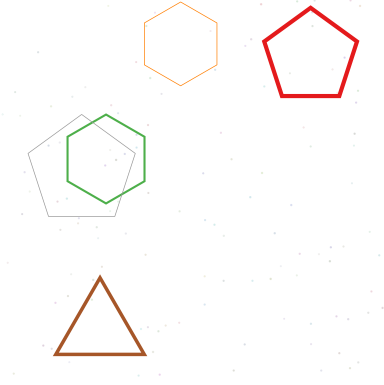[{"shape": "pentagon", "thickness": 3, "radius": 0.63, "center": [0.807, 0.853]}, {"shape": "hexagon", "thickness": 1.5, "radius": 0.58, "center": [0.275, 0.587]}, {"shape": "hexagon", "thickness": 0.5, "radius": 0.54, "center": [0.469, 0.886]}, {"shape": "triangle", "thickness": 2.5, "radius": 0.66, "center": [0.26, 0.146]}, {"shape": "pentagon", "thickness": 0.5, "radius": 0.73, "center": [0.212, 0.556]}]